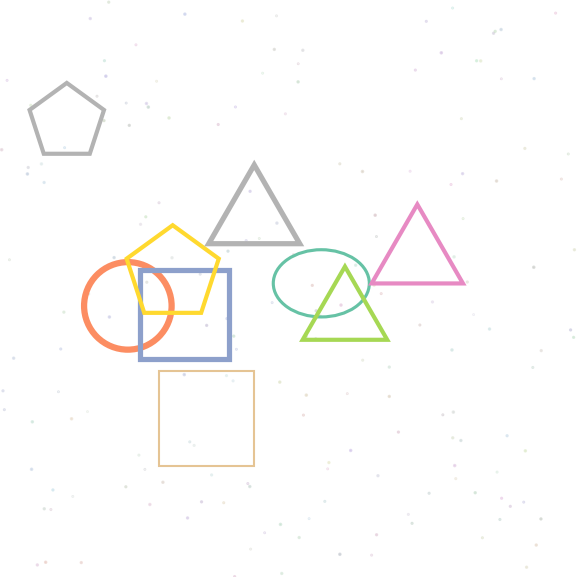[{"shape": "oval", "thickness": 1.5, "radius": 0.42, "center": [0.556, 0.509]}, {"shape": "circle", "thickness": 3, "radius": 0.38, "center": [0.221, 0.469]}, {"shape": "square", "thickness": 2.5, "radius": 0.39, "center": [0.319, 0.455]}, {"shape": "triangle", "thickness": 2, "radius": 0.46, "center": [0.723, 0.554]}, {"shape": "triangle", "thickness": 2, "radius": 0.42, "center": [0.597, 0.453]}, {"shape": "pentagon", "thickness": 2, "radius": 0.42, "center": [0.299, 0.525]}, {"shape": "square", "thickness": 1, "radius": 0.41, "center": [0.358, 0.274]}, {"shape": "triangle", "thickness": 2.5, "radius": 0.45, "center": [0.44, 0.623]}, {"shape": "pentagon", "thickness": 2, "radius": 0.34, "center": [0.116, 0.788]}]